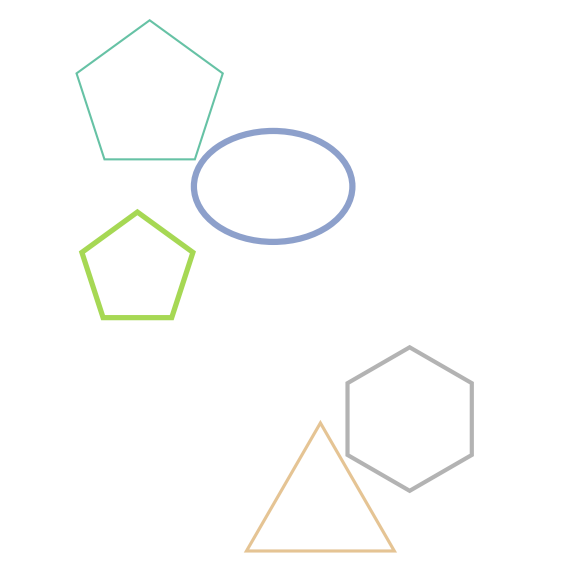[{"shape": "pentagon", "thickness": 1, "radius": 0.67, "center": [0.259, 0.831]}, {"shape": "oval", "thickness": 3, "radius": 0.69, "center": [0.473, 0.676]}, {"shape": "pentagon", "thickness": 2.5, "radius": 0.51, "center": [0.238, 0.531]}, {"shape": "triangle", "thickness": 1.5, "radius": 0.74, "center": [0.555, 0.119]}, {"shape": "hexagon", "thickness": 2, "radius": 0.62, "center": [0.709, 0.273]}]